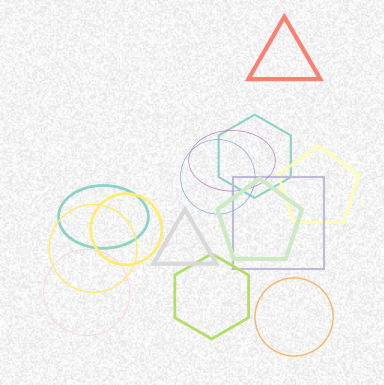[{"shape": "hexagon", "thickness": 1.5, "radius": 0.54, "center": [0.662, 0.594]}, {"shape": "oval", "thickness": 2, "radius": 0.58, "center": [0.269, 0.437]}, {"shape": "pentagon", "thickness": 2, "radius": 0.55, "center": [0.827, 0.512]}, {"shape": "square", "thickness": 1.5, "radius": 0.6, "center": [0.723, 0.421]}, {"shape": "triangle", "thickness": 3, "radius": 0.54, "center": [0.739, 0.849]}, {"shape": "circle", "thickness": 0.5, "radius": 0.48, "center": [0.566, 0.541]}, {"shape": "circle", "thickness": 1, "radius": 0.51, "center": [0.764, 0.177]}, {"shape": "hexagon", "thickness": 2, "radius": 0.55, "center": [0.55, 0.23]}, {"shape": "circle", "thickness": 0.5, "radius": 0.56, "center": [0.225, 0.241]}, {"shape": "triangle", "thickness": 3, "radius": 0.47, "center": [0.48, 0.362]}, {"shape": "oval", "thickness": 0.5, "radius": 0.56, "center": [0.603, 0.583]}, {"shape": "pentagon", "thickness": 3, "radius": 0.58, "center": [0.675, 0.421]}, {"shape": "circle", "thickness": 2, "radius": 0.46, "center": [0.328, 0.405]}, {"shape": "circle", "thickness": 1, "radius": 0.57, "center": [0.242, 0.355]}]